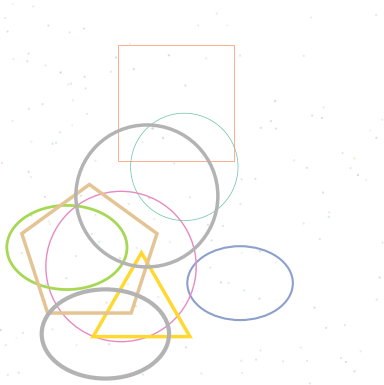[{"shape": "circle", "thickness": 0.5, "radius": 0.7, "center": [0.479, 0.566]}, {"shape": "square", "thickness": 0.5, "radius": 0.75, "center": [0.456, 0.733]}, {"shape": "oval", "thickness": 1.5, "radius": 0.69, "center": [0.624, 0.265]}, {"shape": "circle", "thickness": 1, "radius": 0.98, "center": [0.314, 0.308]}, {"shape": "oval", "thickness": 2, "radius": 0.78, "center": [0.174, 0.357]}, {"shape": "triangle", "thickness": 2.5, "radius": 0.73, "center": [0.367, 0.198]}, {"shape": "pentagon", "thickness": 2.5, "radius": 0.92, "center": [0.232, 0.336]}, {"shape": "circle", "thickness": 2.5, "radius": 0.92, "center": [0.381, 0.491]}, {"shape": "oval", "thickness": 3, "radius": 0.83, "center": [0.274, 0.133]}]